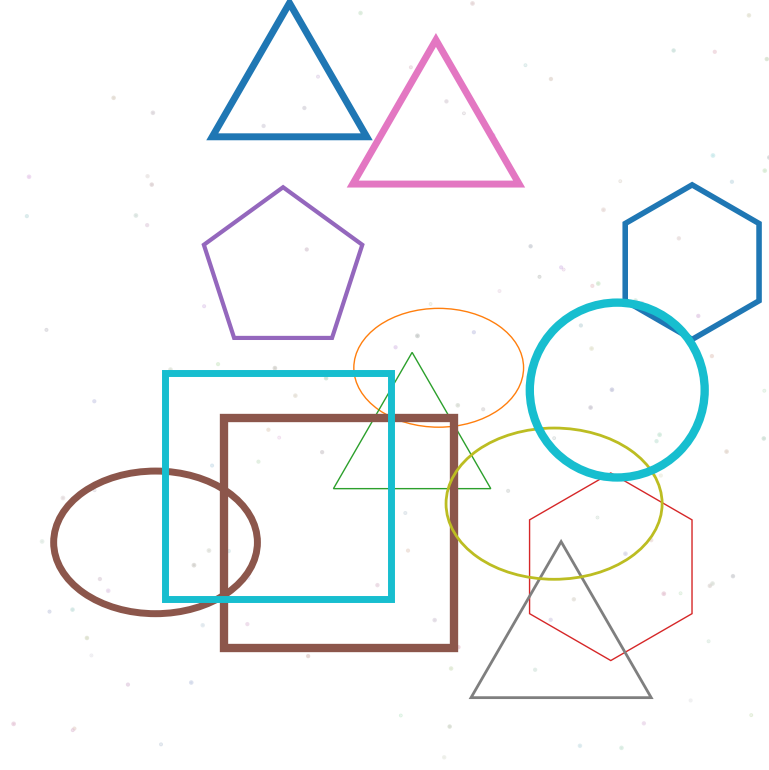[{"shape": "triangle", "thickness": 2.5, "radius": 0.58, "center": [0.376, 0.88]}, {"shape": "hexagon", "thickness": 2, "radius": 0.5, "center": [0.899, 0.66]}, {"shape": "oval", "thickness": 0.5, "radius": 0.55, "center": [0.57, 0.522]}, {"shape": "triangle", "thickness": 0.5, "radius": 0.59, "center": [0.535, 0.424]}, {"shape": "hexagon", "thickness": 0.5, "radius": 0.61, "center": [0.793, 0.264]}, {"shape": "pentagon", "thickness": 1.5, "radius": 0.54, "center": [0.368, 0.649]}, {"shape": "square", "thickness": 3, "radius": 0.75, "center": [0.44, 0.308]}, {"shape": "oval", "thickness": 2.5, "radius": 0.66, "center": [0.202, 0.296]}, {"shape": "triangle", "thickness": 2.5, "radius": 0.62, "center": [0.566, 0.823]}, {"shape": "triangle", "thickness": 1, "radius": 0.68, "center": [0.729, 0.161]}, {"shape": "oval", "thickness": 1, "radius": 0.7, "center": [0.72, 0.346]}, {"shape": "square", "thickness": 2.5, "radius": 0.73, "center": [0.361, 0.369]}, {"shape": "circle", "thickness": 3, "radius": 0.57, "center": [0.802, 0.493]}]